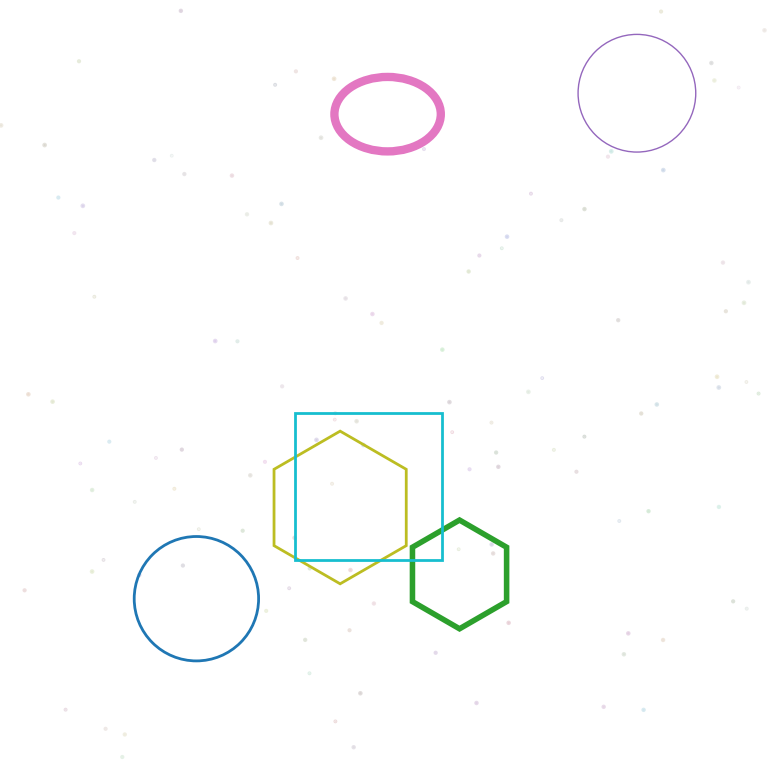[{"shape": "circle", "thickness": 1, "radius": 0.4, "center": [0.255, 0.222]}, {"shape": "hexagon", "thickness": 2, "radius": 0.35, "center": [0.597, 0.254]}, {"shape": "circle", "thickness": 0.5, "radius": 0.38, "center": [0.827, 0.879]}, {"shape": "oval", "thickness": 3, "radius": 0.35, "center": [0.503, 0.852]}, {"shape": "hexagon", "thickness": 1, "radius": 0.5, "center": [0.442, 0.341]}, {"shape": "square", "thickness": 1, "radius": 0.48, "center": [0.478, 0.369]}]